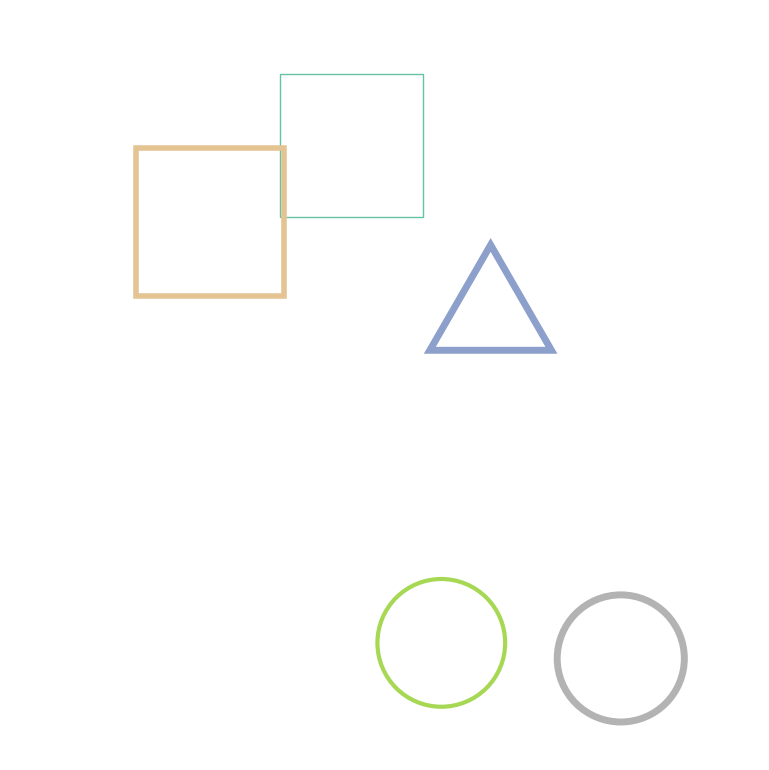[{"shape": "square", "thickness": 0.5, "radius": 0.46, "center": [0.457, 0.811]}, {"shape": "triangle", "thickness": 2.5, "radius": 0.46, "center": [0.637, 0.591]}, {"shape": "circle", "thickness": 1.5, "radius": 0.41, "center": [0.573, 0.165]}, {"shape": "square", "thickness": 2, "radius": 0.48, "center": [0.273, 0.712]}, {"shape": "circle", "thickness": 2.5, "radius": 0.41, "center": [0.806, 0.145]}]